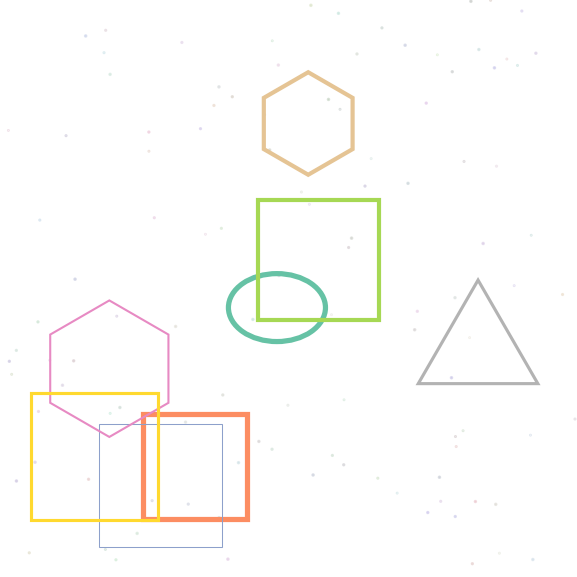[{"shape": "oval", "thickness": 2.5, "radius": 0.42, "center": [0.48, 0.467]}, {"shape": "square", "thickness": 2.5, "radius": 0.45, "center": [0.337, 0.191]}, {"shape": "square", "thickness": 0.5, "radius": 0.53, "center": [0.278, 0.158]}, {"shape": "hexagon", "thickness": 1, "radius": 0.59, "center": [0.189, 0.361]}, {"shape": "square", "thickness": 2, "radius": 0.52, "center": [0.551, 0.548]}, {"shape": "square", "thickness": 1.5, "radius": 0.55, "center": [0.163, 0.208]}, {"shape": "hexagon", "thickness": 2, "radius": 0.44, "center": [0.534, 0.785]}, {"shape": "triangle", "thickness": 1.5, "radius": 0.6, "center": [0.828, 0.395]}]